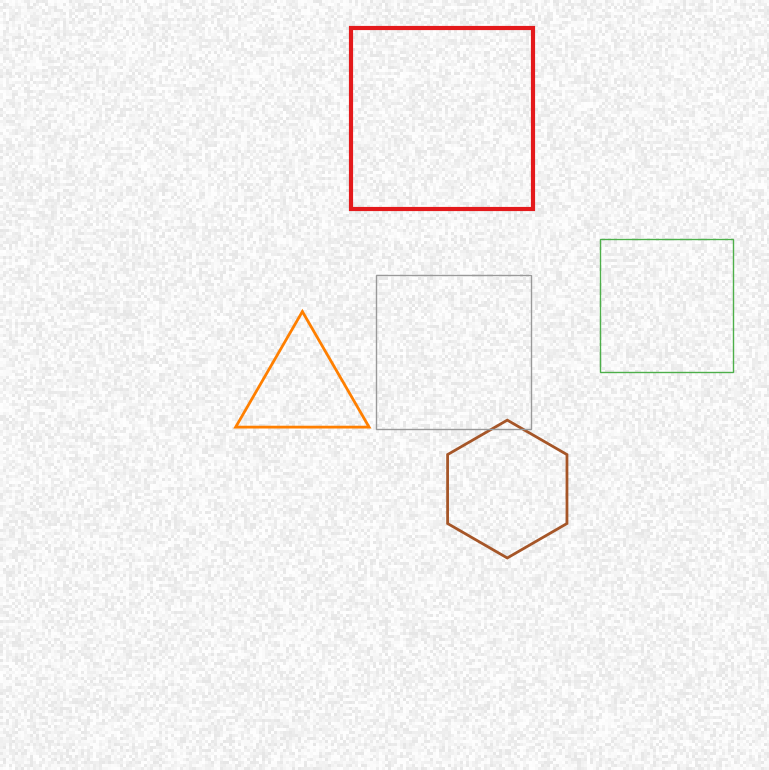[{"shape": "square", "thickness": 1.5, "radius": 0.59, "center": [0.574, 0.846]}, {"shape": "square", "thickness": 0.5, "radius": 0.43, "center": [0.865, 0.603]}, {"shape": "triangle", "thickness": 1, "radius": 0.5, "center": [0.393, 0.495]}, {"shape": "hexagon", "thickness": 1, "radius": 0.45, "center": [0.659, 0.365]}, {"shape": "square", "thickness": 0.5, "radius": 0.5, "center": [0.589, 0.543]}]